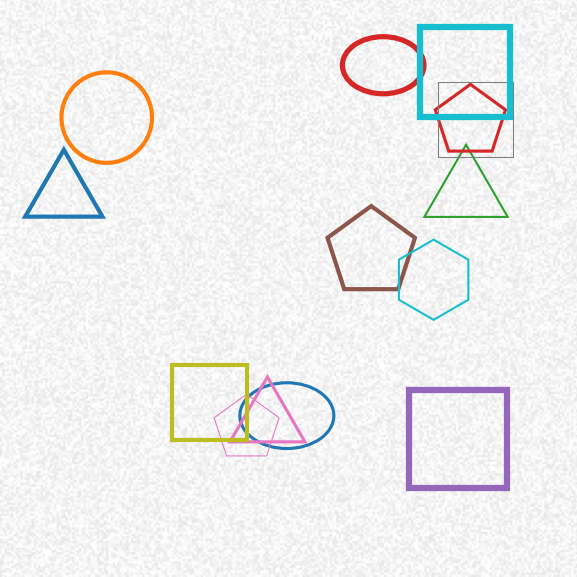[{"shape": "triangle", "thickness": 2, "radius": 0.39, "center": [0.111, 0.663]}, {"shape": "oval", "thickness": 1.5, "radius": 0.41, "center": [0.497, 0.279]}, {"shape": "circle", "thickness": 2, "radius": 0.39, "center": [0.185, 0.796]}, {"shape": "triangle", "thickness": 1, "radius": 0.42, "center": [0.807, 0.665]}, {"shape": "oval", "thickness": 2.5, "radius": 0.35, "center": [0.664, 0.886]}, {"shape": "pentagon", "thickness": 1.5, "radius": 0.32, "center": [0.815, 0.789]}, {"shape": "square", "thickness": 3, "radius": 0.42, "center": [0.793, 0.239]}, {"shape": "pentagon", "thickness": 2, "radius": 0.4, "center": [0.643, 0.563]}, {"shape": "pentagon", "thickness": 0.5, "radius": 0.3, "center": [0.427, 0.257]}, {"shape": "triangle", "thickness": 1.5, "radius": 0.37, "center": [0.463, 0.271]}, {"shape": "square", "thickness": 0.5, "radius": 0.33, "center": [0.823, 0.792]}, {"shape": "square", "thickness": 2, "radius": 0.32, "center": [0.362, 0.302]}, {"shape": "hexagon", "thickness": 1, "radius": 0.35, "center": [0.751, 0.515]}, {"shape": "square", "thickness": 3, "radius": 0.39, "center": [0.805, 0.874]}]